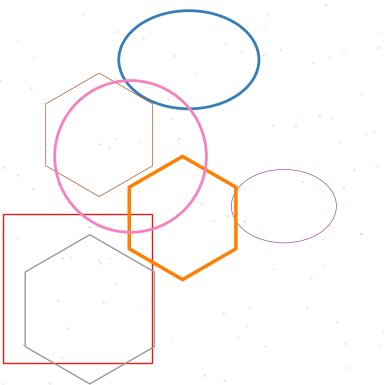[{"shape": "square", "thickness": 1, "radius": 0.97, "center": [0.202, 0.25]}, {"shape": "oval", "thickness": 2, "radius": 0.91, "center": [0.491, 0.845]}, {"shape": "oval", "thickness": 0.5, "radius": 0.68, "center": [0.737, 0.465]}, {"shape": "hexagon", "thickness": 2.5, "radius": 0.8, "center": [0.474, 0.434]}, {"shape": "hexagon", "thickness": 0.5, "radius": 0.8, "center": [0.258, 0.65]}, {"shape": "circle", "thickness": 2, "radius": 0.99, "center": [0.339, 0.594]}, {"shape": "hexagon", "thickness": 1, "radius": 0.97, "center": [0.233, 0.197]}]